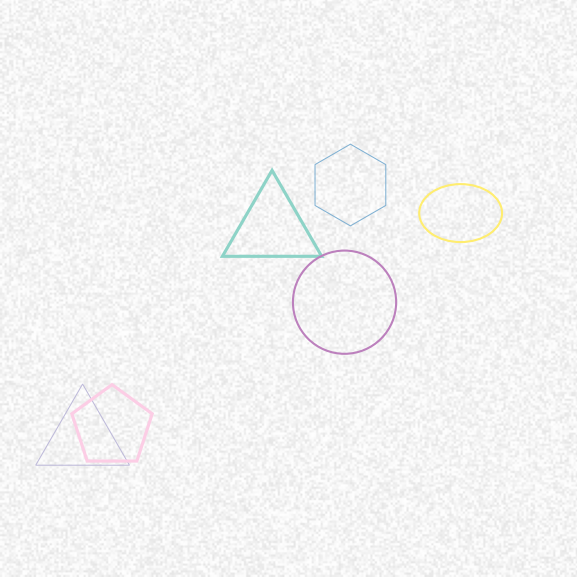[{"shape": "triangle", "thickness": 1.5, "radius": 0.5, "center": [0.471, 0.605]}, {"shape": "triangle", "thickness": 0.5, "radius": 0.47, "center": [0.143, 0.24]}, {"shape": "hexagon", "thickness": 0.5, "radius": 0.35, "center": [0.607, 0.679]}, {"shape": "pentagon", "thickness": 1.5, "radius": 0.37, "center": [0.194, 0.26]}, {"shape": "circle", "thickness": 1, "radius": 0.45, "center": [0.597, 0.476]}, {"shape": "oval", "thickness": 1, "radius": 0.36, "center": [0.798, 0.63]}]